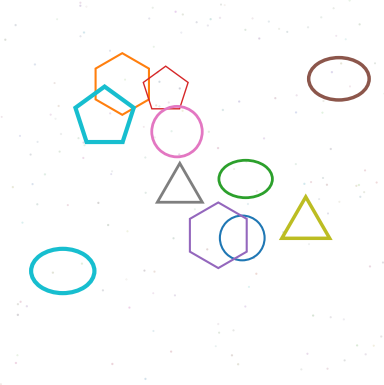[{"shape": "circle", "thickness": 1.5, "radius": 0.29, "center": [0.629, 0.382]}, {"shape": "hexagon", "thickness": 1.5, "radius": 0.4, "center": [0.318, 0.782]}, {"shape": "oval", "thickness": 2, "radius": 0.35, "center": [0.638, 0.535]}, {"shape": "pentagon", "thickness": 1, "radius": 0.31, "center": [0.43, 0.767]}, {"shape": "hexagon", "thickness": 1.5, "radius": 0.43, "center": [0.567, 0.389]}, {"shape": "oval", "thickness": 2.5, "radius": 0.39, "center": [0.88, 0.795]}, {"shape": "circle", "thickness": 2, "radius": 0.33, "center": [0.46, 0.658]}, {"shape": "triangle", "thickness": 2, "radius": 0.34, "center": [0.467, 0.508]}, {"shape": "triangle", "thickness": 2.5, "radius": 0.36, "center": [0.794, 0.417]}, {"shape": "pentagon", "thickness": 3, "radius": 0.4, "center": [0.272, 0.696]}, {"shape": "oval", "thickness": 3, "radius": 0.41, "center": [0.163, 0.296]}]